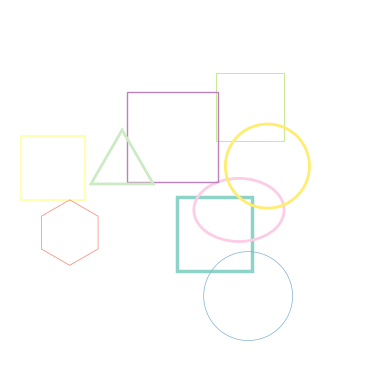[{"shape": "square", "thickness": 2.5, "radius": 0.49, "center": [0.557, 0.392]}, {"shape": "square", "thickness": 1.5, "radius": 0.41, "center": [0.138, 0.563]}, {"shape": "hexagon", "thickness": 0.5, "radius": 0.43, "center": [0.181, 0.396]}, {"shape": "circle", "thickness": 0.5, "radius": 0.58, "center": [0.645, 0.231]}, {"shape": "square", "thickness": 0.5, "radius": 0.44, "center": [0.649, 0.721]}, {"shape": "oval", "thickness": 2, "radius": 0.59, "center": [0.621, 0.455]}, {"shape": "square", "thickness": 1, "radius": 0.59, "center": [0.448, 0.643]}, {"shape": "triangle", "thickness": 2, "radius": 0.47, "center": [0.317, 0.569]}, {"shape": "circle", "thickness": 2, "radius": 0.55, "center": [0.695, 0.569]}]